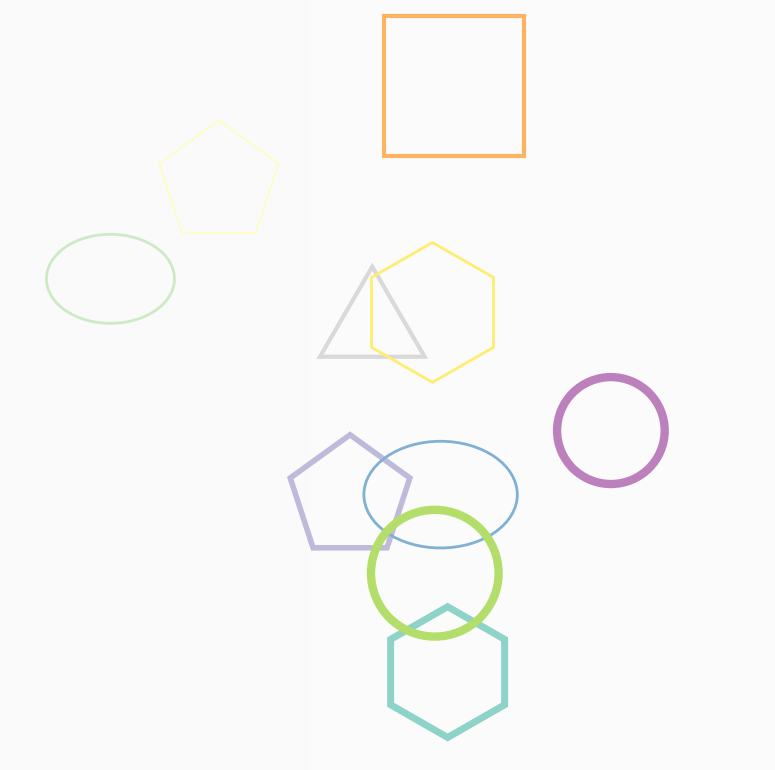[{"shape": "hexagon", "thickness": 2.5, "radius": 0.42, "center": [0.578, 0.127]}, {"shape": "pentagon", "thickness": 0.5, "radius": 0.4, "center": [0.282, 0.763]}, {"shape": "pentagon", "thickness": 2, "radius": 0.41, "center": [0.452, 0.354]}, {"shape": "oval", "thickness": 1, "radius": 0.49, "center": [0.569, 0.358]}, {"shape": "square", "thickness": 1.5, "radius": 0.45, "center": [0.586, 0.888]}, {"shape": "circle", "thickness": 3, "radius": 0.41, "center": [0.561, 0.256]}, {"shape": "triangle", "thickness": 1.5, "radius": 0.39, "center": [0.48, 0.576]}, {"shape": "circle", "thickness": 3, "radius": 0.35, "center": [0.788, 0.441]}, {"shape": "oval", "thickness": 1, "radius": 0.41, "center": [0.143, 0.638]}, {"shape": "hexagon", "thickness": 1, "radius": 0.45, "center": [0.558, 0.594]}]